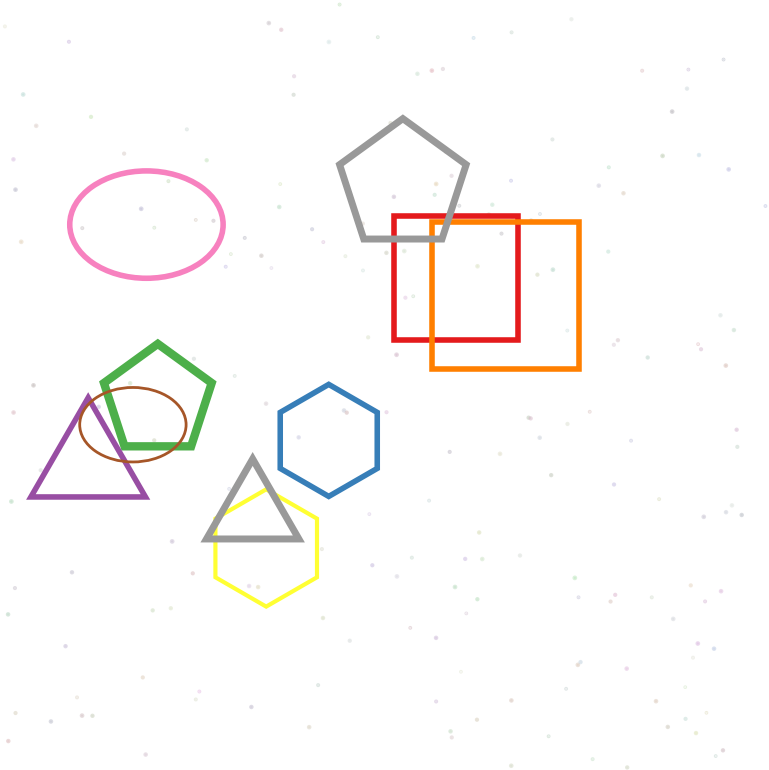[{"shape": "square", "thickness": 2, "radius": 0.4, "center": [0.592, 0.639]}, {"shape": "hexagon", "thickness": 2, "radius": 0.36, "center": [0.427, 0.428]}, {"shape": "pentagon", "thickness": 3, "radius": 0.37, "center": [0.205, 0.48]}, {"shape": "triangle", "thickness": 2, "radius": 0.43, "center": [0.115, 0.398]}, {"shape": "square", "thickness": 2, "radius": 0.48, "center": [0.656, 0.617]}, {"shape": "hexagon", "thickness": 1.5, "radius": 0.38, "center": [0.346, 0.288]}, {"shape": "oval", "thickness": 1, "radius": 0.35, "center": [0.173, 0.448]}, {"shape": "oval", "thickness": 2, "radius": 0.5, "center": [0.19, 0.708]}, {"shape": "pentagon", "thickness": 2.5, "radius": 0.43, "center": [0.523, 0.759]}, {"shape": "triangle", "thickness": 2.5, "radius": 0.35, "center": [0.328, 0.335]}]